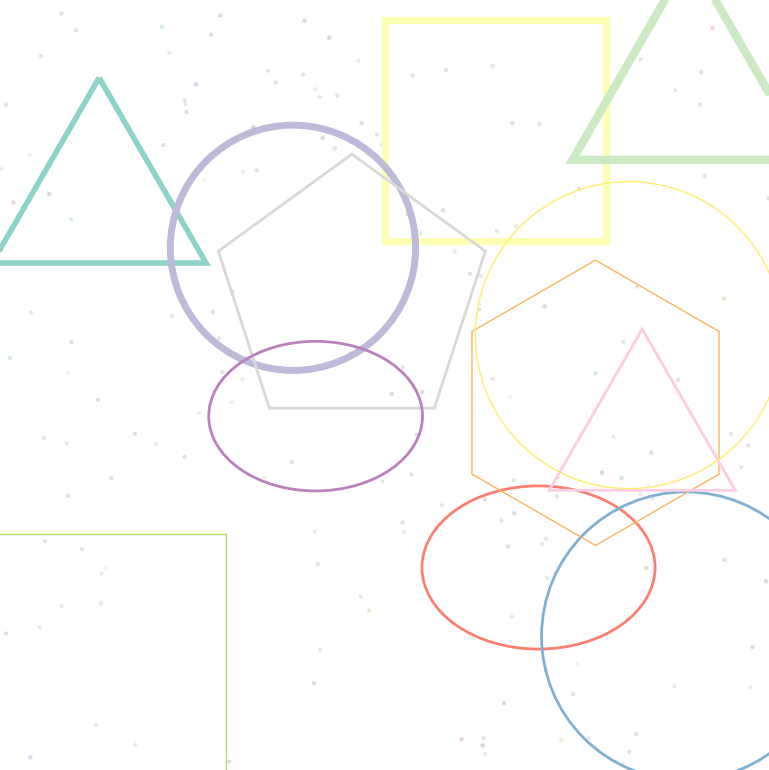[{"shape": "triangle", "thickness": 2, "radius": 0.8, "center": [0.129, 0.739]}, {"shape": "square", "thickness": 2.5, "radius": 0.72, "center": [0.643, 0.831]}, {"shape": "circle", "thickness": 2.5, "radius": 0.8, "center": [0.38, 0.678]}, {"shape": "oval", "thickness": 1, "radius": 0.76, "center": [0.699, 0.263]}, {"shape": "circle", "thickness": 1, "radius": 0.94, "center": [0.891, 0.174]}, {"shape": "hexagon", "thickness": 0.5, "radius": 0.93, "center": [0.773, 0.477]}, {"shape": "square", "thickness": 0.5, "radius": 0.85, "center": [0.124, 0.137]}, {"shape": "triangle", "thickness": 1, "radius": 0.7, "center": [0.834, 0.433]}, {"shape": "pentagon", "thickness": 1, "radius": 0.91, "center": [0.457, 0.617]}, {"shape": "oval", "thickness": 1, "radius": 0.69, "center": [0.41, 0.46]}, {"shape": "triangle", "thickness": 3, "radius": 0.88, "center": [0.896, 0.881]}, {"shape": "circle", "thickness": 0.5, "radius": 1.0, "center": [0.817, 0.565]}]